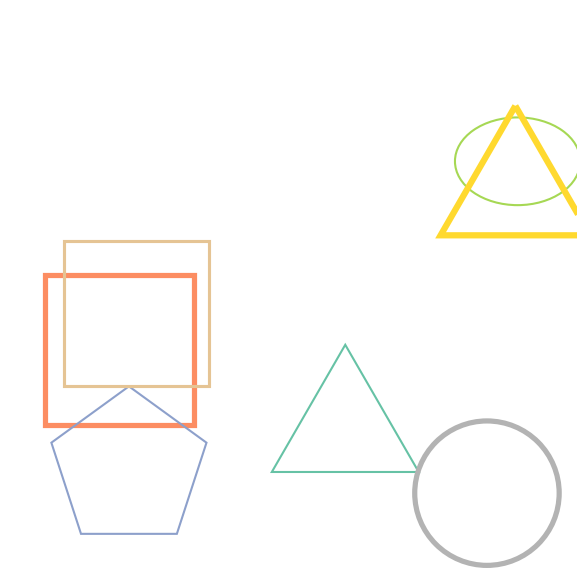[{"shape": "triangle", "thickness": 1, "radius": 0.73, "center": [0.598, 0.255]}, {"shape": "square", "thickness": 2.5, "radius": 0.65, "center": [0.207, 0.393]}, {"shape": "pentagon", "thickness": 1, "radius": 0.71, "center": [0.223, 0.189]}, {"shape": "oval", "thickness": 1, "radius": 0.54, "center": [0.896, 0.72]}, {"shape": "triangle", "thickness": 3, "radius": 0.75, "center": [0.892, 0.666]}, {"shape": "square", "thickness": 1.5, "radius": 0.63, "center": [0.237, 0.456]}, {"shape": "circle", "thickness": 2.5, "radius": 0.63, "center": [0.843, 0.145]}]